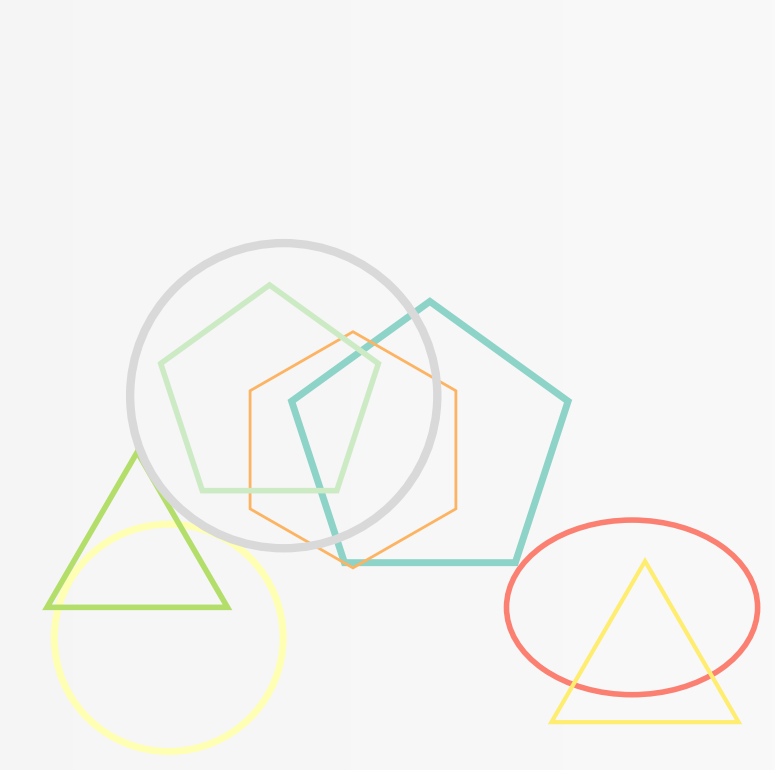[{"shape": "pentagon", "thickness": 2.5, "radius": 0.94, "center": [0.555, 0.421]}, {"shape": "circle", "thickness": 2.5, "radius": 0.74, "center": [0.218, 0.172]}, {"shape": "oval", "thickness": 2, "radius": 0.81, "center": [0.816, 0.211]}, {"shape": "hexagon", "thickness": 1, "radius": 0.77, "center": [0.455, 0.416]}, {"shape": "triangle", "thickness": 2, "radius": 0.67, "center": [0.177, 0.278]}, {"shape": "circle", "thickness": 3, "radius": 0.99, "center": [0.366, 0.486]}, {"shape": "pentagon", "thickness": 2, "radius": 0.74, "center": [0.348, 0.482]}, {"shape": "triangle", "thickness": 1.5, "radius": 0.7, "center": [0.832, 0.132]}]